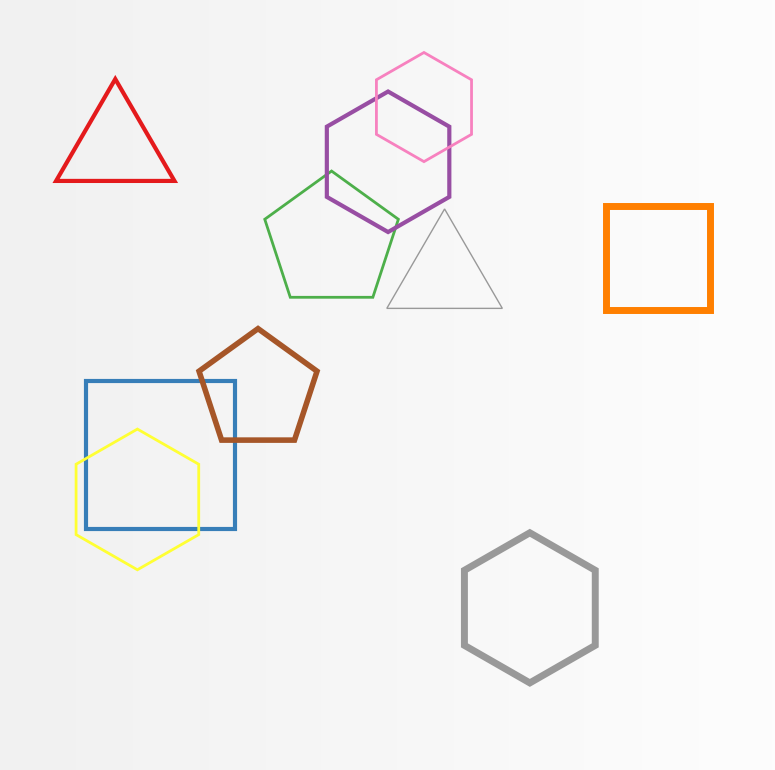[{"shape": "triangle", "thickness": 1.5, "radius": 0.44, "center": [0.149, 0.809]}, {"shape": "square", "thickness": 1.5, "radius": 0.48, "center": [0.207, 0.409]}, {"shape": "pentagon", "thickness": 1, "radius": 0.45, "center": [0.428, 0.687]}, {"shape": "hexagon", "thickness": 1.5, "radius": 0.46, "center": [0.501, 0.79]}, {"shape": "square", "thickness": 2.5, "radius": 0.34, "center": [0.849, 0.665]}, {"shape": "hexagon", "thickness": 1, "radius": 0.46, "center": [0.177, 0.351]}, {"shape": "pentagon", "thickness": 2, "radius": 0.4, "center": [0.333, 0.493]}, {"shape": "hexagon", "thickness": 1, "radius": 0.35, "center": [0.547, 0.861]}, {"shape": "hexagon", "thickness": 2.5, "radius": 0.49, "center": [0.684, 0.211]}, {"shape": "triangle", "thickness": 0.5, "radius": 0.43, "center": [0.574, 0.643]}]